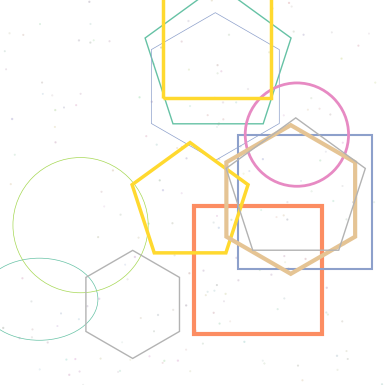[{"shape": "oval", "thickness": 0.5, "radius": 0.76, "center": [0.102, 0.223]}, {"shape": "pentagon", "thickness": 1, "radius": 1.0, "center": [0.566, 0.84]}, {"shape": "square", "thickness": 3, "radius": 0.83, "center": [0.67, 0.299]}, {"shape": "hexagon", "thickness": 0.5, "radius": 0.96, "center": [0.559, 0.775]}, {"shape": "square", "thickness": 1.5, "radius": 0.87, "center": [0.791, 0.474]}, {"shape": "circle", "thickness": 2, "radius": 0.67, "center": [0.771, 0.65]}, {"shape": "circle", "thickness": 0.5, "radius": 0.88, "center": [0.209, 0.415]}, {"shape": "pentagon", "thickness": 2.5, "radius": 0.79, "center": [0.494, 0.471]}, {"shape": "square", "thickness": 2.5, "radius": 0.7, "center": [0.564, 0.884]}, {"shape": "hexagon", "thickness": 3, "radius": 0.97, "center": [0.755, 0.482]}, {"shape": "pentagon", "thickness": 1, "radius": 0.95, "center": [0.768, 0.504]}, {"shape": "hexagon", "thickness": 1, "radius": 0.7, "center": [0.345, 0.209]}]